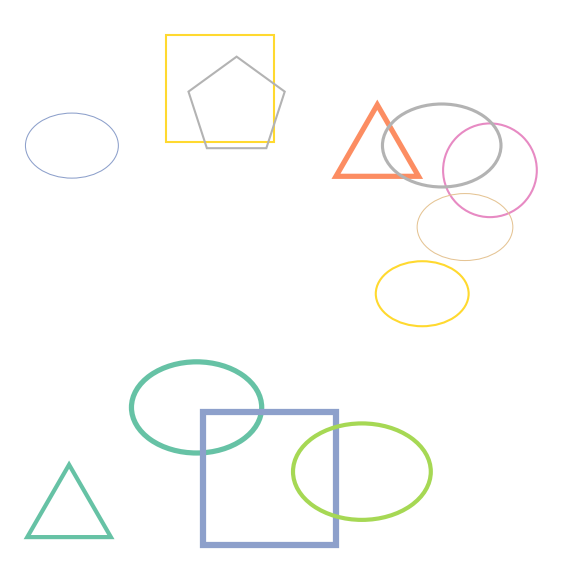[{"shape": "oval", "thickness": 2.5, "radius": 0.56, "center": [0.34, 0.294]}, {"shape": "triangle", "thickness": 2, "radius": 0.42, "center": [0.12, 0.111]}, {"shape": "triangle", "thickness": 2.5, "radius": 0.41, "center": [0.653, 0.735]}, {"shape": "square", "thickness": 3, "radius": 0.57, "center": [0.467, 0.17]}, {"shape": "oval", "thickness": 0.5, "radius": 0.4, "center": [0.125, 0.747]}, {"shape": "circle", "thickness": 1, "radius": 0.41, "center": [0.848, 0.704]}, {"shape": "oval", "thickness": 2, "radius": 0.6, "center": [0.627, 0.182]}, {"shape": "square", "thickness": 1, "radius": 0.47, "center": [0.381, 0.846]}, {"shape": "oval", "thickness": 1, "radius": 0.4, "center": [0.731, 0.491]}, {"shape": "oval", "thickness": 0.5, "radius": 0.41, "center": [0.805, 0.606]}, {"shape": "oval", "thickness": 1.5, "radius": 0.51, "center": [0.765, 0.747]}, {"shape": "pentagon", "thickness": 1, "radius": 0.44, "center": [0.41, 0.813]}]